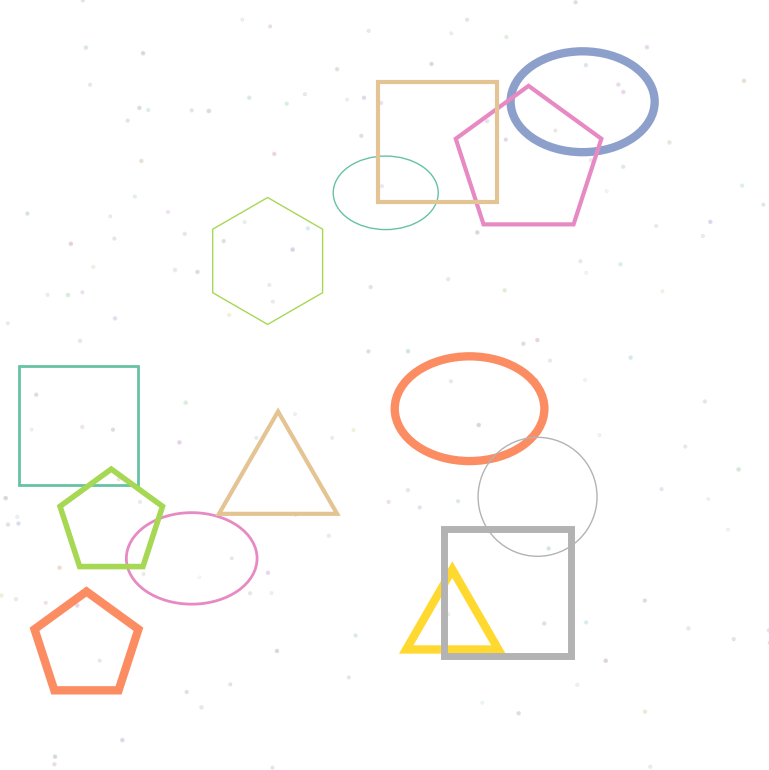[{"shape": "oval", "thickness": 0.5, "radius": 0.34, "center": [0.501, 0.75]}, {"shape": "square", "thickness": 1, "radius": 0.39, "center": [0.103, 0.447]}, {"shape": "oval", "thickness": 3, "radius": 0.49, "center": [0.61, 0.469]}, {"shape": "pentagon", "thickness": 3, "radius": 0.35, "center": [0.112, 0.161]}, {"shape": "oval", "thickness": 3, "radius": 0.47, "center": [0.757, 0.868]}, {"shape": "pentagon", "thickness": 1.5, "radius": 0.5, "center": [0.686, 0.789]}, {"shape": "oval", "thickness": 1, "radius": 0.42, "center": [0.249, 0.275]}, {"shape": "pentagon", "thickness": 2, "radius": 0.35, "center": [0.145, 0.321]}, {"shape": "hexagon", "thickness": 0.5, "radius": 0.41, "center": [0.348, 0.661]}, {"shape": "triangle", "thickness": 3, "radius": 0.35, "center": [0.587, 0.191]}, {"shape": "triangle", "thickness": 1.5, "radius": 0.44, "center": [0.361, 0.377]}, {"shape": "square", "thickness": 1.5, "radius": 0.39, "center": [0.568, 0.816]}, {"shape": "circle", "thickness": 0.5, "radius": 0.39, "center": [0.698, 0.355]}, {"shape": "square", "thickness": 2.5, "radius": 0.41, "center": [0.659, 0.23]}]